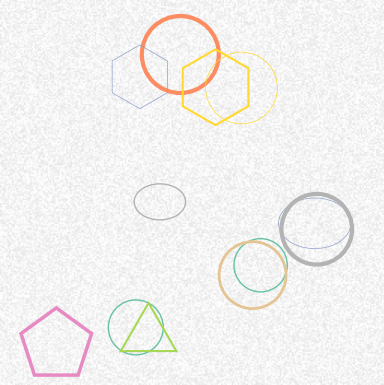[{"shape": "circle", "thickness": 1, "radius": 0.36, "center": [0.353, 0.15]}, {"shape": "circle", "thickness": 1, "radius": 0.35, "center": [0.677, 0.311]}, {"shape": "circle", "thickness": 3, "radius": 0.5, "center": [0.468, 0.858]}, {"shape": "hexagon", "thickness": 0.5, "radius": 0.41, "center": [0.363, 0.8]}, {"shape": "oval", "thickness": 0.5, "radius": 0.47, "center": [0.817, 0.42]}, {"shape": "pentagon", "thickness": 2.5, "radius": 0.48, "center": [0.146, 0.104]}, {"shape": "triangle", "thickness": 1.5, "radius": 0.42, "center": [0.386, 0.13]}, {"shape": "hexagon", "thickness": 1.5, "radius": 0.49, "center": [0.56, 0.773]}, {"shape": "circle", "thickness": 0.5, "radius": 0.47, "center": [0.627, 0.771]}, {"shape": "circle", "thickness": 2, "radius": 0.44, "center": [0.656, 0.285]}, {"shape": "circle", "thickness": 3, "radius": 0.46, "center": [0.823, 0.405]}, {"shape": "oval", "thickness": 1, "radius": 0.33, "center": [0.415, 0.476]}]